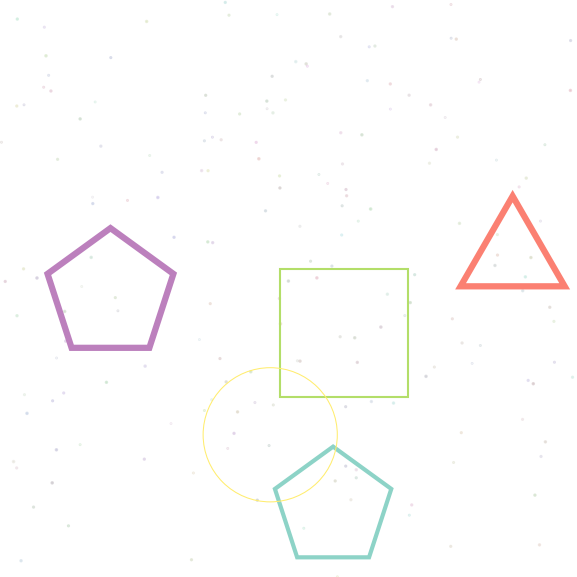[{"shape": "pentagon", "thickness": 2, "radius": 0.53, "center": [0.577, 0.12]}, {"shape": "triangle", "thickness": 3, "radius": 0.52, "center": [0.888, 0.555]}, {"shape": "square", "thickness": 1, "radius": 0.55, "center": [0.596, 0.422]}, {"shape": "pentagon", "thickness": 3, "radius": 0.57, "center": [0.191, 0.49]}, {"shape": "circle", "thickness": 0.5, "radius": 0.58, "center": [0.468, 0.246]}]